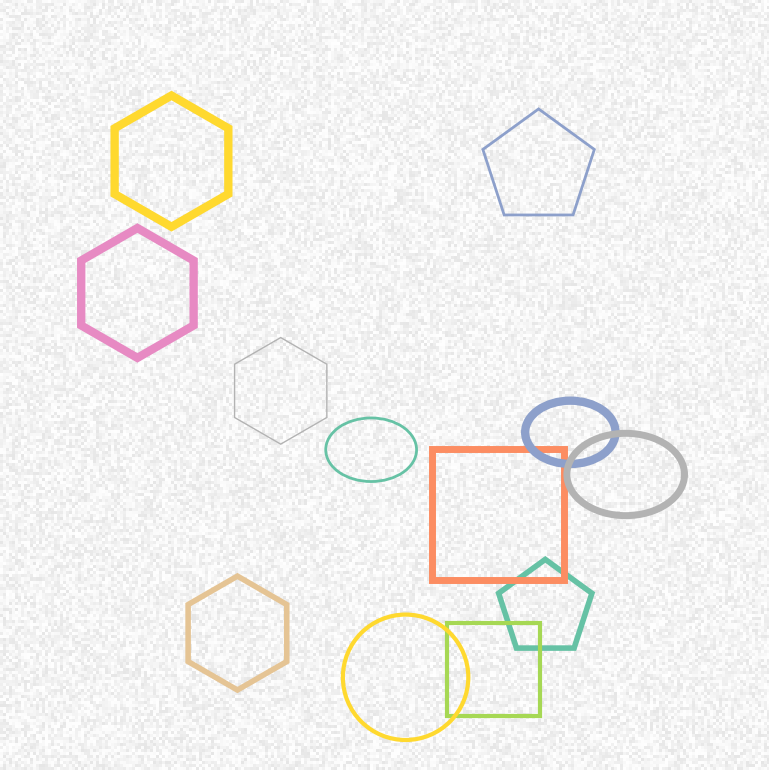[{"shape": "pentagon", "thickness": 2, "radius": 0.32, "center": [0.708, 0.21]}, {"shape": "oval", "thickness": 1, "radius": 0.29, "center": [0.482, 0.416]}, {"shape": "square", "thickness": 2.5, "radius": 0.43, "center": [0.647, 0.332]}, {"shape": "pentagon", "thickness": 1, "radius": 0.38, "center": [0.699, 0.782]}, {"shape": "oval", "thickness": 3, "radius": 0.29, "center": [0.741, 0.439]}, {"shape": "hexagon", "thickness": 3, "radius": 0.42, "center": [0.178, 0.62]}, {"shape": "square", "thickness": 1.5, "radius": 0.3, "center": [0.641, 0.13]}, {"shape": "hexagon", "thickness": 3, "radius": 0.43, "center": [0.223, 0.791]}, {"shape": "circle", "thickness": 1.5, "radius": 0.41, "center": [0.527, 0.12]}, {"shape": "hexagon", "thickness": 2, "radius": 0.37, "center": [0.308, 0.178]}, {"shape": "oval", "thickness": 2.5, "radius": 0.38, "center": [0.813, 0.384]}, {"shape": "hexagon", "thickness": 0.5, "radius": 0.35, "center": [0.365, 0.492]}]